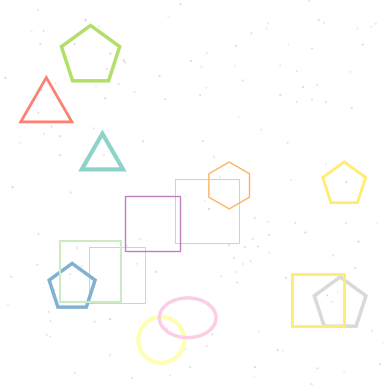[{"shape": "triangle", "thickness": 3, "radius": 0.31, "center": [0.266, 0.591]}, {"shape": "square", "thickness": 0.5, "radius": 0.42, "center": [0.538, 0.452]}, {"shape": "circle", "thickness": 3, "radius": 0.3, "center": [0.419, 0.117]}, {"shape": "square", "thickness": 0.5, "radius": 0.36, "center": [0.305, 0.286]}, {"shape": "triangle", "thickness": 2, "radius": 0.38, "center": [0.12, 0.722]}, {"shape": "pentagon", "thickness": 2.5, "radius": 0.31, "center": [0.187, 0.253]}, {"shape": "hexagon", "thickness": 1, "radius": 0.3, "center": [0.595, 0.518]}, {"shape": "pentagon", "thickness": 2.5, "radius": 0.4, "center": [0.235, 0.854]}, {"shape": "oval", "thickness": 2.5, "radius": 0.37, "center": [0.488, 0.175]}, {"shape": "pentagon", "thickness": 2.5, "radius": 0.35, "center": [0.883, 0.21]}, {"shape": "square", "thickness": 1, "radius": 0.36, "center": [0.397, 0.419]}, {"shape": "square", "thickness": 1.5, "radius": 0.4, "center": [0.234, 0.294]}, {"shape": "pentagon", "thickness": 2, "radius": 0.29, "center": [0.894, 0.521]}, {"shape": "square", "thickness": 2, "radius": 0.34, "center": [0.825, 0.221]}]